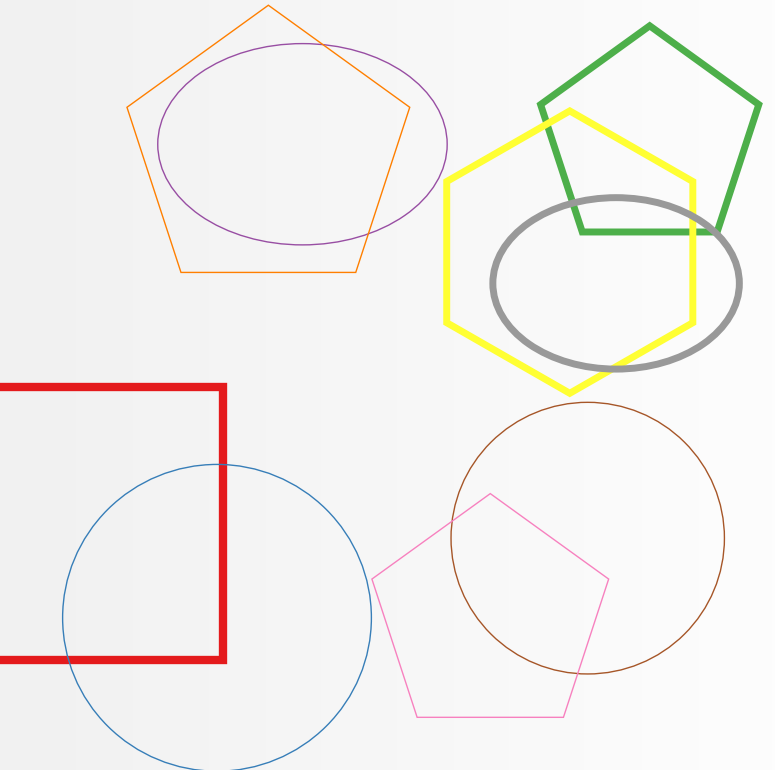[{"shape": "square", "thickness": 3, "radius": 0.89, "center": [0.11, 0.32]}, {"shape": "circle", "thickness": 0.5, "radius": 1.0, "center": [0.28, 0.198]}, {"shape": "pentagon", "thickness": 2.5, "radius": 0.74, "center": [0.838, 0.818]}, {"shape": "oval", "thickness": 0.5, "radius": 0.93, "center": [0.39, 0.813]}, {"shape": "pentagon", "thickness": 0.5, "radius": 0.96, "center": [0.346, 0.801]}, {"shape": "hexagon", "thickness": 2.5, "radius": 0.92, "center": [0.735, 0.673]}, {"shape": "circle", "thickness": 0.5, "radius": 0.88, "center": [0.758, 0.301]}, {"shape": "pentagon", "thickness": 0.5, "radius": 0.8, "center": [0.633, 0.198]}, {"shape": "oval", "thickness": 2.5, "radius": 0.8, "center": [0.795, 0.632]}]